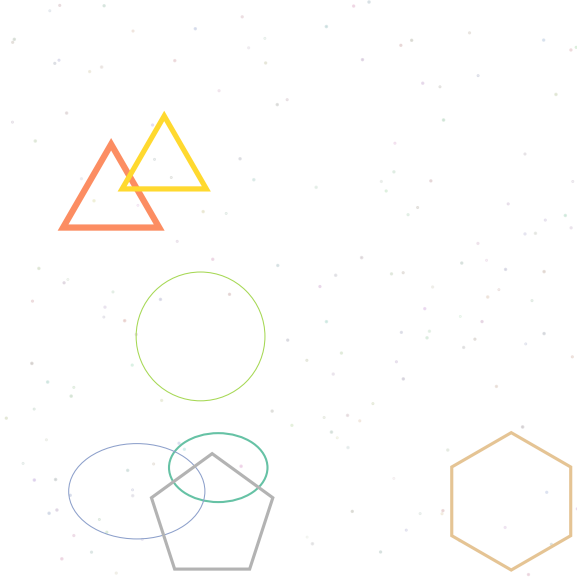[{"shape": "oval", "thickness": 1, "radius": 0.43, "center": [0.378, 0.189]}, {"shape": "triangle", "thickness": 3, "radius": 0.48, "center": [0.192, 0.653]}, {"shape": "oval", "thickness": 0.5, "radius": 0.59, "center": [0.237, 0.148]}, {"shape": "circle", "thickness": 0.5, "radius": 0.56, "center": [0.347, 0.417]}, {"shape": "triangle", "thickness": 2.5, "radius": 0.42, "center": [0.284, 0.714]}, {"shape": "hexagon", "thickness": 1.5, "radius": 0.59, "center": [0.885, 0.131]}, {"shape": "pentagon", "thickness": 1.5, "radius": 0.55, "center": [0.367, 0.103]}]